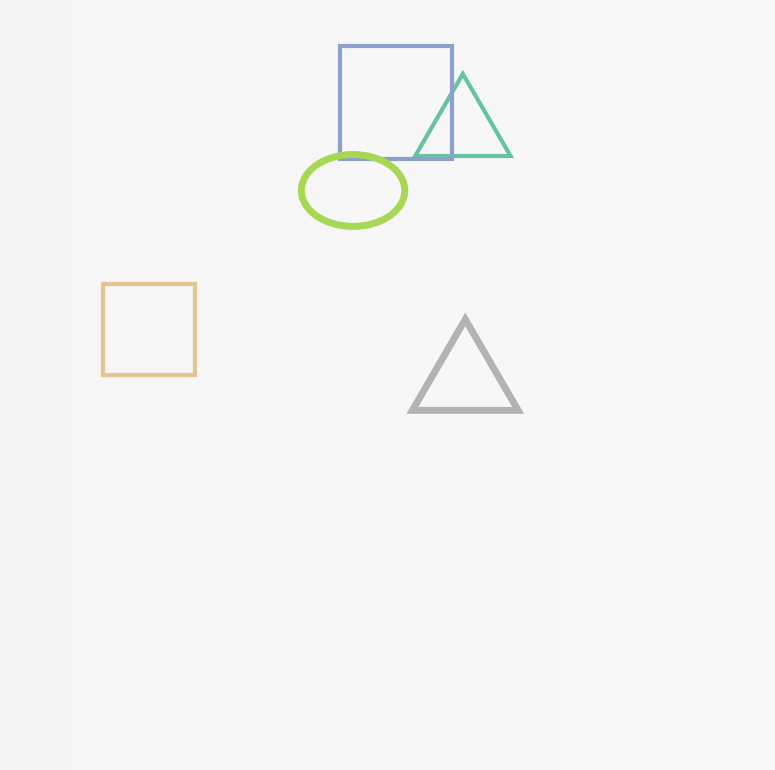[{"shape": "triangle", "thickness": 1.5, "radius": 0.36, "center": [0.597, 0.833]}, {"shape": "square", "thickness": 1.5, "radius": 0.36, "center": [0.511, 0.867]}, {"shape": "oval", "thickness": 2.5, "radius": 0.33, "center": [0.456, 0.753]}, {"shape": "square", "thickness": 1.5, "radius": 0.3, "center": [0.193, 0.572]}, {"shape": "triangle", "thickness": 2.5, "radius": 0.39, "center": [0.6, 0.506]}]